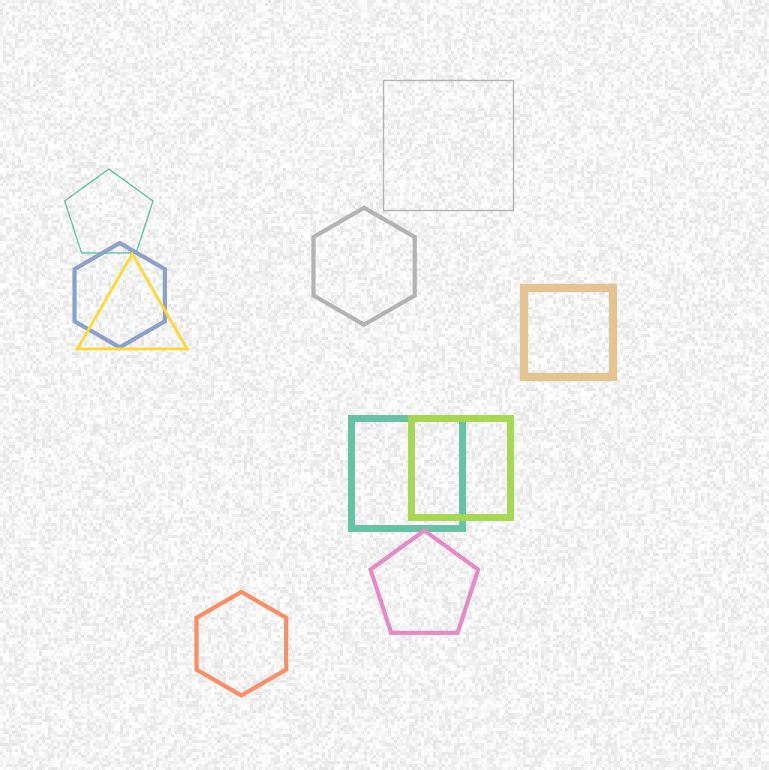[{"shape": "square", "thickness": 2.5, "radius": 0.36, "center": [0.528, 0.386]}, {"shape": "pentagon", "thickness": 0.5, "radius": 0.3, "center": [0.141, 0.72]}, {"shape": "hexagon", "thickness": 1.5, "radius": 0.34, "center": [0.313, 0.164]}, {"shape": "hexagon", "thickness": 1.5, "radius": 0.34, "center": [0.155, 0.617]}, {"shape": "pentagon", "thickness": 1.5, "radius": 0.37, "center": [0.551, 0.238]}, {"shape": "square", "thickness": 2.5, "radius": 0.32, "center": [0.598, 0.393]}, {"shape": "triangle", "thickness": 1, "radius": 0.41, "center": [0.172, 0.588]}, {"shape": "square", "thickness": 3, "radius": 0.29, "center": [0.738, 0.568]}, {"shape": "hexagon", "thickness": 1.5, "radius": 0.38, "center": [0.473, 0.654]}, {"shape": "square", "thickness": 0.5, "radius": 0.42, "center": [0.582, 0.812]}]